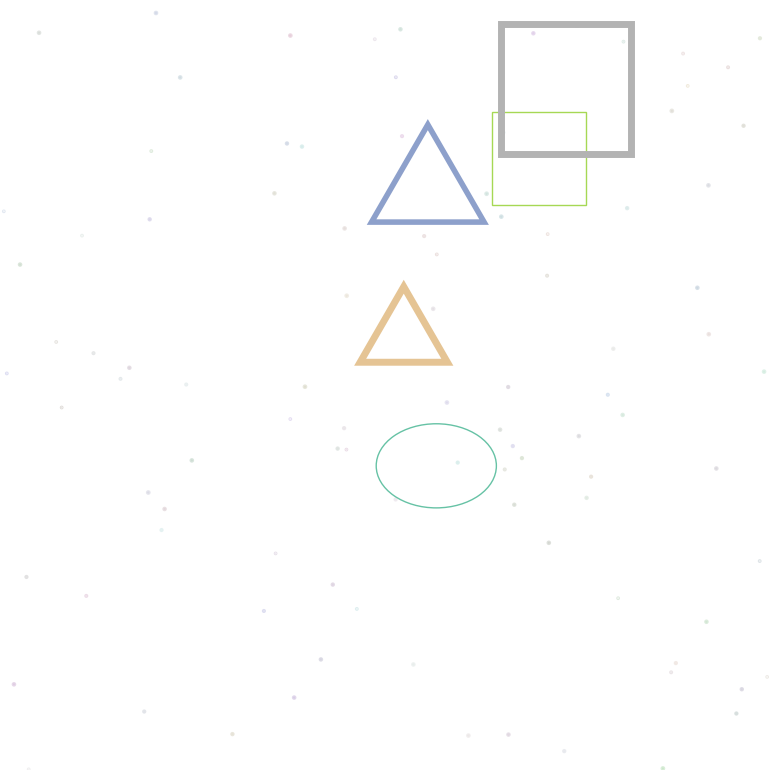[{"shape": "oval", "thickness": 0.5, "radius": 0.39, "center": [0.567, 0.395]}, {"shape": "triangle", "thickness": 2, "radius": 0.42, "center": [0.556, 0.754]}, {"shape": "square", "thickness": 0.5, "radius": 0.3, "center": [0.7, 0.794]}, {"shape": "triangle", "thickness": 2.5, "radius": 0.33, "center": [0.524, 0.562]}, {"shape": "square", "thickness": 2.5, "radius": 0.42, "center": [0.735, 0.884]}]